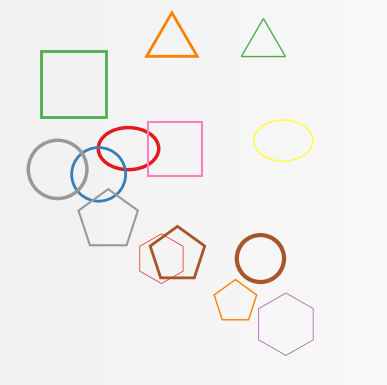[{"shape": "oval", "thickness": 2.5, "radius": 0.39, "center": [0.332, 0.614]}, {"shape": "hexagon", "thickness": 0.5, "radius": 0.32, "center": [0.417, 0.328]}, {"shape": "circle", "thickness": 2, "radius": 0.35, "center": [0.255, 0.547]}, {"shape": "triangle", "thickness": 1, "radius": 0.33, "center": [0.68, 0.886]}, {"shape": "square", "thickness": 2, "radius": 0.42, "center": [0.19, 0.782]}, {"shape": "hexagon", "thickness": 0.5, "radius": 0.41, "center": [0.738, 0.158]}, {"shape": "pentagon", "thickness": 1, "radius": 0.29, "center": [0.608, 0.216]}, {"shape": "triangle", "thickness": 2, "radius": 0.38, "center": [0.444, 0.891]}, {"shape": "oval", "thickness": 1, "radius": 0.38, "center": [0.731, 0.635]}, {"shape": "pentagon", "thickness": 2, "radius": 0.37, "center": [0.458, 0.338]}, {"shape": "circle", "thickness": 3, "radius": 0.3, "center": [0.672, 0.328]}, {"shape": "square", "thickness": 1.5, "radius": 0.35, "center": [0.453, 0.613]}, {"shape": "pentagon", "thickness": 1.5, "radius": 0.4, "center": [0.279, 0.428]}, {"shape": "circle", "thickness": 2.5, "radius": 0.38, "center": [0.149, 0.56]}]